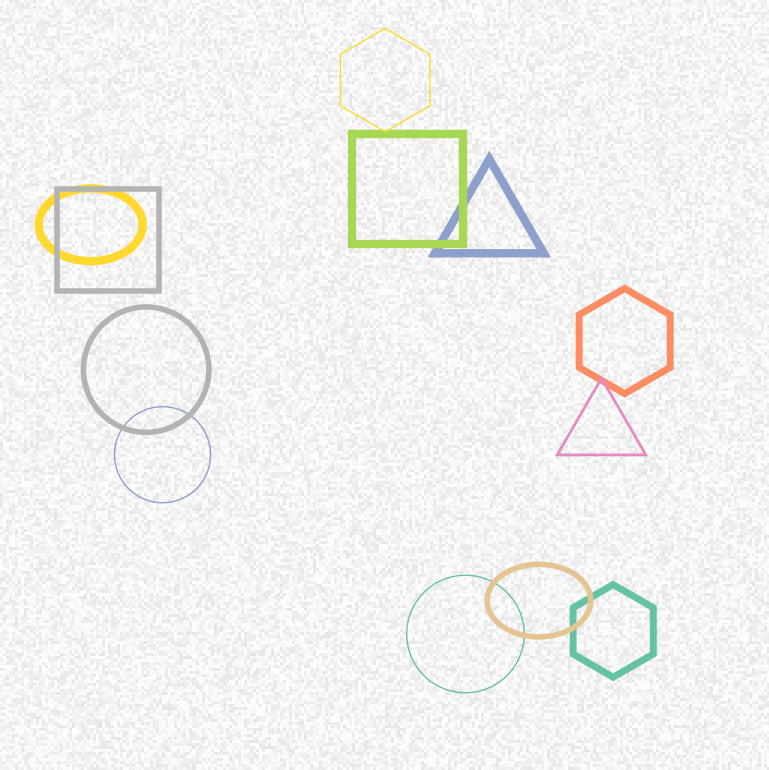[{"shape": "hexagon", "thickness": 2.5, "radius": 0.3, "center": [0.796, 0.181]}, {"shape": "circle", "thickness": 0.5, "radius": 0.38, "center": [0.604, 0.177]}, {"shape": "hexagon", "thickness": 2.5, "radius": 0.34, "center": [0.811, 0.557]}, {"shape": "circle", "thickness": 0.5, "radius": 0.31, "center": [0.211, 0.409]}, {"shape": "triangle", "thickness": 3, "radius": 0.41, "center": [0.636, 0.712]}, {"shape": "triangle", "thickness": 1, "radius": 0.33, "center": [0.781, 0.442]}, {"shape": "square", "thickness": 3, "radius": 0.36, "center": [0.529, 0.754]}, {"shape": "hexagon", "thickness": 0.5, "radius": 0.34, "center": [0.5, 0.896]}, {"shape": "oval", "thickness": 3, "radius": 0.34, "center": [0.118, 0.708]}, {"shape": "oval", "thickness": 2, "radius": 0.34, "center": [0.7, 0.22]}, {"shape": "square", "thickness": 2, "radius": 0.33, "center": [0.14, 0.688]}, {"shape": "circle", "thickness": 2, "radius": 0.41, "center": [0.19, 0.52]}]